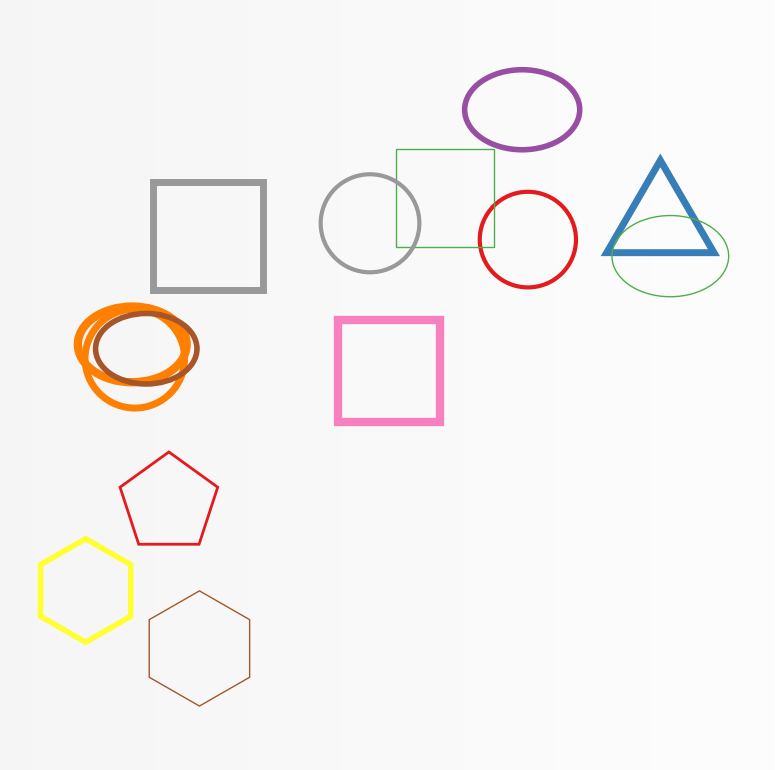[{"shape": "circle", "thickness": 1.5, "radius": 0.31, "center": [0.681, 0.689]}, {"shape": "pentagon", "thickness": 1, "radius": 0.33, "center": [0.218, 0.347]}, {"shape": "triangle", "thickness": 2.5, "radius": 0.4, "center": [0.852, 0.712]}, {"shape": "oval", "thickness": 0.5, "radius": 0.38, "center": [0.865, 0.667]}, {"shape": "square", "thickness": 0.5, "radius": 0.32, "center": [0.574, 0.743]}, {"shape": "oval", "thickness": 2, "radius": 0.37, "center": [0.674, 0.857]}, {"shape": "circle", "thickness": 2.5, "radius": 0.32, "center": [0.174, 0.534]}, {"shape": "oval", "thickness": 3, "radius": 0.35, "center": [0.171, 0.553]}, {"shape": "hexagon", "thickness": 2, "radius": 0.34, "center": [0.111, 0.233]}, {"shape": "oval", "thickness": 2, "radius": 0.33, "center": [0.189, 0.547]}, {"shape": "hexagon", "thickness": 0.5, "radius": 0.37, "center": [0.257, 0.158]}, {"shape": "square", "thickness": 3, "radius": 0.33, "center": [0.502, 0.518]}, {"shape": "circle", "thickness": 1.5, "radius": 0.32, "center": [0.477, 0.71]}, {"shape": "square", "thickness": 2.5, "radius": 0.35, "center": [0.268, 0.693]}]